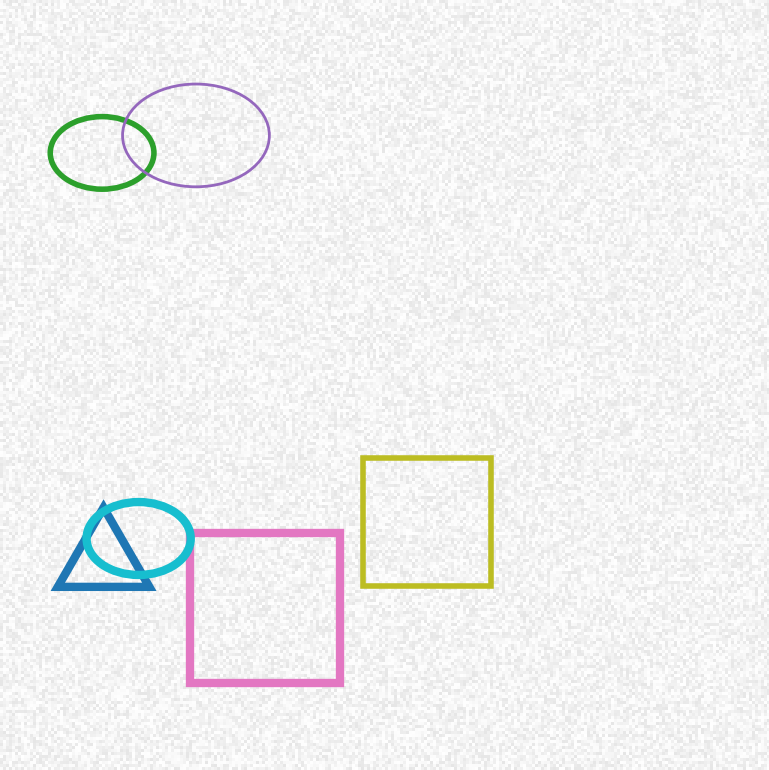[{"shape": "triangle", "thickness": 3, "radius": 0.34, "center": [0.135, 0.272]}, {"shape": "oval", "thickness": 2, "radius": 0.34, "center": [0.133, 0.801]}, {"shape": "oval", "thickness": 1, "radius": 0.48, "center": [0.254, 0.824]}, {"shape": "square", "thickness": 3, "radius": 0.49, "center": [0.344, 0.21]}, {"shape": "square", "thickness": 2, "radius": 0.42, "center": [0.554, 0.322]}, {"shape": "oval", "thickness": 3, "radius": 0.34, "center": [0.18, 0.301]}]